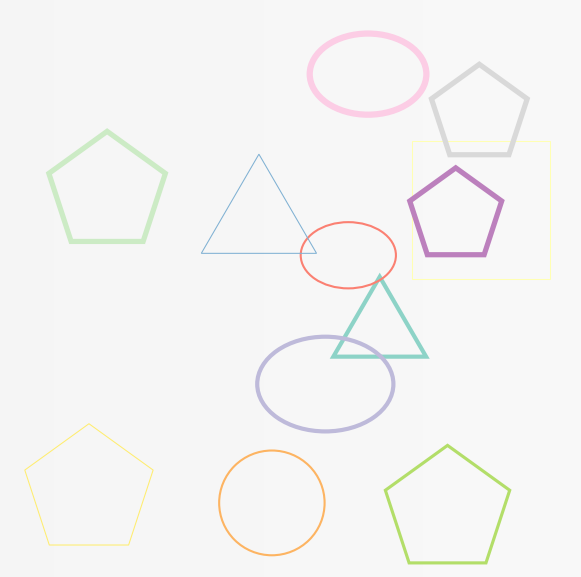[{"shape": "triangle", "thickness": 2, "radius": 0.46, "center": [0.653, 0.428]}, {"shape": "square", "thickness": 0.5, "radius": 0.59, "center": [0.828, 0.635]}, {"shape": "oval", "thickness": 2, "radius": 0.59, "center": [0.56, 0.334]}, {"shape": "oval", "thickness": 1, "radius": 0.41, "center": [0.599, 0.557]}, {"shape": "triangle", "thickness": 0.5, "radius": 0.57, "center": [0.445, 0.618]}, {"shape": "circle", "thickness": 1, "radius": 0.45, "center": [0.468, 0.128]}, {"shape": "pentagon", "thickness": 1.5, "radius": 0.56, "center": [0.77, 0.115]}, {"shape": "oval", "thickness": 3, "radius": 0.5, "center": [0.633, 0.871]}, {"shape": "pentagon", "thickness": 2.5, "radius": 0.43, "center": [0.825, 0.801]}, {"shape": "pentagon", "thickness": 2.5, "radius": 0.42, "center": [0.784, 0.625]}, {"shape": "pentagon", "thickness": 2.5, "radius": 0.53, "center": [0.184, 0.666]}, {"shape": "pentagon", "thickness": 0.5, "radius": 0.58, "center": [0.153, 0.149]}]